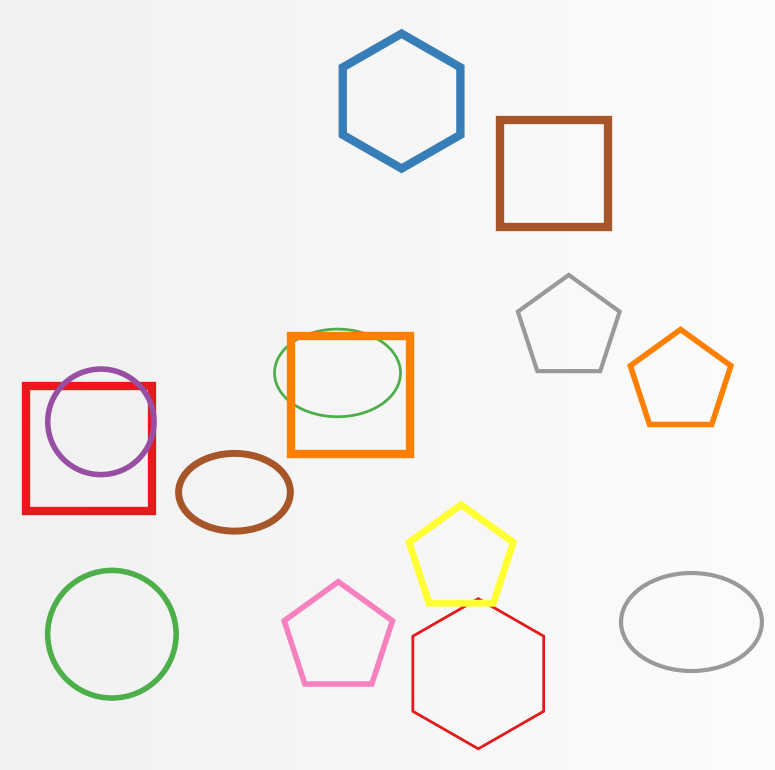[{"shape": "hexagon", "thickness": 1, "radius": 0.49, "center": [0.617, 0.125]}, {"shape": "square", "thickness": 3, "radius": 0.41, "center": [0.115, 0.417]}, {"shape": "hexagon", "thickness": 3, "radius": 0.44, "center": [0.518, 0.869]}, {"shape": "oval", "thickness": 1, "radius": 0.41, "center": [0.436, 0.516]}, {"shape": "circle", "thickness": 2, "radius": 0.41, "center": [0.144, 0.176]}, {"shape": "circle", "thickness": 2, "radius": 0.34, "center": [0.13, 0.452]}, {"shape": "pentagon", "thickness": 2, "radius": 0.34, "center": [0.878, 0.504]}, {"shape": "square", "thickness": 3, "radius": 0.38, "center": [0.452, 0.487]}, {"shape": "pentagon", "thickness": 2.5, "radius": 0.35, "center": [0.595, 0.274]}, {"shape": "oval", "thickness": 2.5, "radius": 0.36, "center": [0.303, 0.361]}, {"shape": "square", "thickness": 3, "radius": 0.35, "center": [0.715, 0.775]}, {"shape": "pentagon", "thickness": 2, "radius": 0.37, "center": [0.437, 0.171]}, {"shape": "pentagon", "thickness": 1.5, "radius": 0.35, "center": [0.734, 0.574]}, {"shape": "oval", "thickness": 1.5, "radius": 0.45, "center": [0.892, 0.192]}]